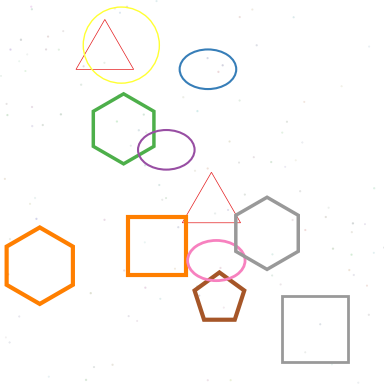[{"shape": "triangle", "thickness": 0.5, "radius": 0.44, "center": [0.549, 0.465]}, {"shape": "triangle", "thickness": 0.5, "radius": 0.43, "center": [0.272, 0.863]}, {"shape": "oval", "thickness": 1.5, "radius": 0.37, "center": [0.54, 0.82]}, {"shape": "hexagon", "thickness": 2.5, "radius": 0.45, "center": [0.321, 0.665]}, {"shape": "oval", "thickness": 1.5, "radius": 0.37, "center": [0.432, 0.611]}, {"shape": "hexagon", "thickness": 3, "radius": 0.5, "center": [0.103, 0.31]}, {"shape": "square", "thickness": 3, "radius": 0.38, "center": [0.408, 0.361]}, {"shape": "circle", "thickness": 1, "radius": 0.49, "center": [0.315, 0.883]}, {"shape": "pentagon", "thickness": 3, "radius": 0.34, "center": [0.57, 0.224]}, {"shape": "oval", "thickness": 2, "radius": 0.37, "center": [0.562, 0.323]}, {"shape": "hexagon", "thickness": 2.5, "radius": 0.47, "center": [0.694, 0.394]}, {"shape": "square", "thickness": 2, "radius": 0.43, "center": [0.818, 0.146]}]